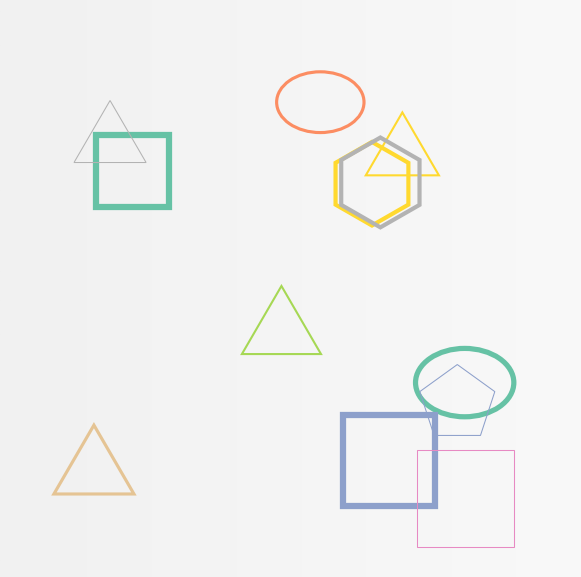[{"shape": "oval", "thickness": 2.5, "radius": 0.42, "center": [0.799, 0.337]}, {"shape": "square", "thickness": 3, "radius": 0.32, "center": [0.228, 0.703]}, {"shape": "oval", "thickness": 1.5, "radius": 0.38, "center": [0.551, 0.822]}, {"shape": "pentagon", "thickness": 0.5, "radius": 0.34, "center": [0.787, 0.3]}, {"shape": "square", "thickness": 3, "radius": 0.39, "center": [0.669, 0.202]}, {"shape": "square", "thickness": 0.5, "radius": 0.42, "center": [0.801, 0.136]}, {"shape": "triangle", "thickness": 1, "radius": 0.39, "center": [0.484, 0.425]}, {"shape": "triangle", "thickness": 1, "radius": 0.36, "center": [0.692, 0.732]}, {"shape": "hexagon", "thickness": 2, "radius": 0.36, "center": [0.64, 0.681]}, {"shape": "triangle", "thickness": 1.5, "radius": 0.4, "center": [0.162, 0.183]}, {"shape": "triangle", "thickness": 0.5, "radius": 0.36, "center": [0.189, 0.754]}, {"shape": "hexagon", "thickness": 2, "radius": 0.39, "center": [0.654, 0.683]}]